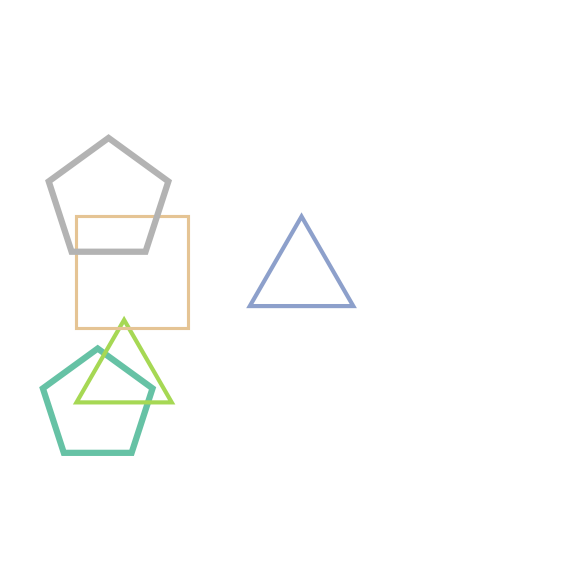[{"shape": "pentagon", "thickness": 3, "radius": 0.5, "center": [0.169, 0.296]}, {"shape": "triangle", "thickness": 2, "radius": 0.52, "center": [0.522, 0.521]}, {"shape": "triangle", "thickness": 2, "radius": 0.48, "center": [0.215, 0.35]}, {"shape": "square", "thickness": 1.5, "radius": 0.48, "center": [0.229, 0.529]}, {"shape": "pentagon", "thickness": 3, "radius": 0.54, "center": [0.188, 0.651]}]